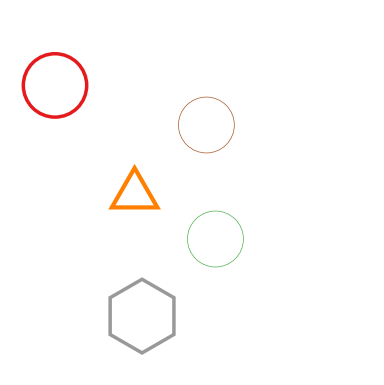[{"shape": "circle", "thickness": 2.5, "radius": 0.41, "center": [0.143, 0.778]}, {"shape": "circle", "thickness": 0.5, "radius": 0.36, "center": [0.56, 0.379]}, {"shape": "triangle", "thickness": 3, "radius": 0.34, "center": [0.35, 0.495]}, {"shape": "circle", "thickness": 0.5, "radius": 0.36, "center": [0.536, 0.675]}, {"shape": "hexagon", "thickness": 2.5, "radius": 0.48, "center": [0.369, 0.179]}]